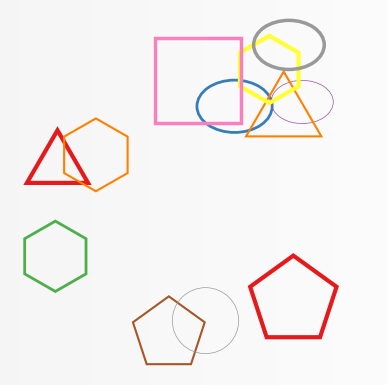[{"shape": "triangle", "thickness": 3, "radius": 0.46, "center": [0.148, 0.571]}, {"shape": "pentagon", "thickness": 3, "radius": 0.59, "center": [0.757, 0.219]}, {"shape": "oval", "thickness": 2, "radius": 0.49, "center": [0.605, 0.724]}, {"shape": "hexagon", "thickness": 2, "radius": 0.46, "center": [0.143, 0.334]}, {"shape": "oval", "thickness": 0.5, "radius": 0.4, "center": [0.78, 0.735]}, {"shape": "triangle", "thickness": 1.5, "radius": 0.56, "center": [0.732, 0.702]}, {"shape": "hexagon", "thickness": 1.5, "radius": 0.47, "center": [0.247, 0.598]}, {"shape": "hexagon", "thickness": 3, "radius": 0.44, "center": [0.695, 0.82]}, {"shape": "pentagon", "thickness": 1.5, "radius": 0.49, "center": [0.436, 0.133]}, {"shape": "square", "thickness": 2.5, "radius": 0.56, "center": [0.511, 0.791]}, {"shape": "oval", "thickness": 2.5, "radius": 0.46, "center": [0.746, 0.883]}, {"shape": "circle", "thickness": 0.5, "radius": 0.43, "center": [0.53, 0.167]}]